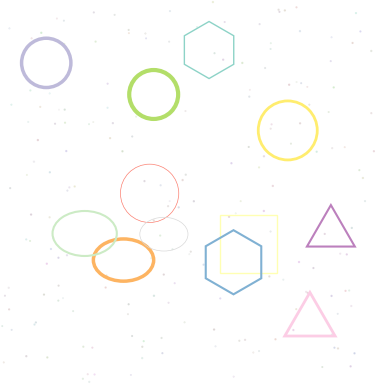[{"shape": "hexagon", "thickness": 1, "radius": 0.37, "center": [0.543, 0.87]}, {"shape": "square", "thickness": 1, "radius": 0.38, "center": [0.645, 0.367]}, {"shape": "circle", "thickness": 2.5, "radius": 0.32, "center": [0.12, 0.837]}, {"shape": "circle", "thickness": 0.5, "radius": 0.38, "center": [0.389, 0.498]}, {"shape": "hexagon", "thickness": 1.5, "radius": 0.42, "center": [0.607, 0.319]}, {"shape": "oval", "thickness": 2.5, "radius": 0.39, "center": [0.321, 0.325]}, {"shape": "circle", "thickness": 3, "radius": 0.32, "center": [0.399, 0.755]}, {"shape": "triangle", "thickness": 2, "radius": 0.38, "center": [0.805, 0.165]}, {"shape": "oval", "thickness": 0.5, "radius": 0.31, "center": [0.426, 0.392]}, {"shape": "triangle", "thickness": 1.5, "radius": 0.36, "center": [0.859, 0.396]}, {"shape": "oval", "thickness": 1.5, "radius": 0.42, "center": [0.22, 0.394]}, {"shape": "circle", "thickness": 2, "radius": 0.38, "center": [0.747, 0.661]}]